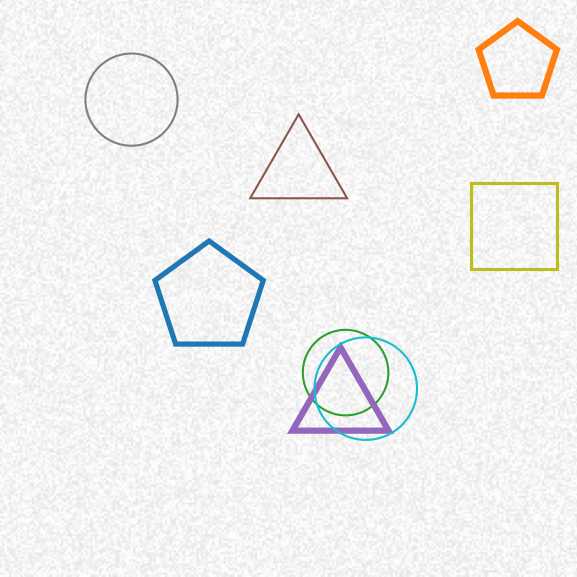[{"shape": "pentagon", "thickness": 2.5, "radius": 0.49, "center": [0.362, 0.483]}, {"shape": "pentagon", "thickness": 3, "radius": 0.36, "center": [0.897, 0.891]}, {"shape": "circle", "thickness": 1, "radius": 0.37, "center": [0.598, 0.354]}, {"shape": "triangle", "thickness": 3, "radius": 0.48, "center": [0.59, 0.301]}, {"shape": "triangle", "thickness": 1, "radius": 0.48, "center": [0.517, 0.704]}, {"shape": "circle", "thickness": 1, "radius": 0.4, "center": [0.228, 0.827]}, {"shape": "square", "thickness": 1.5, "radius": 0.37, "center": [0.89, 0.607]}, {"shape": "circle", "thickness": 1, "radius": 0.44, "center": [0.633, 0.326]}]